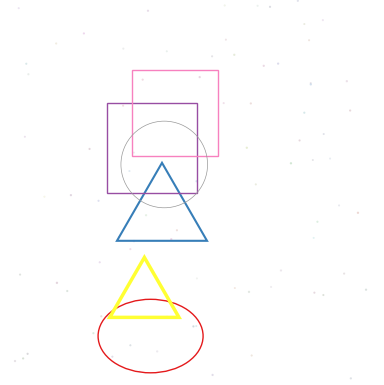[{"shape": "oval", "thickness": 1, "radius": 0.68, "center": [0.391, 0.127]}, {"shape": "triangle", "thickness": 1.5, "radius": 0.68, "center": [0.421, 0.442]}, {"shape": "square", "thickness": 1, "radius": 0.59, "center": [0.395, 0.616]}, {"shape": "triangle", "thickness": 2.5, "radius": 0.52, "center": [0.375, 0.228]}, {"shape": "square", "thickness": 1, "radius": 0.56, "center": [0.454, 0.708]}, {"shape": "circle", "thickness": 0.5, "radius": 0.56, "center": [0.427, 0.573]}]